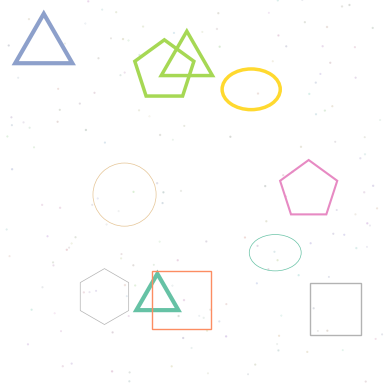[{"shape": "oval", "thickness": 0.5, "radius": 0.34, "center": [0.715, 0.344]}, {"shape": "triangle", "thickness": 3, "radius": 0.31, "center": [0.409, 0.226]}, {"shape": "square", "thickness": 1, "radius": 0.38, "center": [0.471, 0.221]}, {"shape": "triangle", "thickness": 3, "radius": 0.43, "center": [0.114, 0.879]}, {"shape": "pentagon", "thickness": 1.5, "radius": 0.39, "center": [0.802, 0.506]}, {"shape": "triangle", "thickness": 2.5, "radius": 0.38, "center": [0.485, 0.842]}, {"shape": "pentagon", "thickness": 2.5, "radius": 0.4, "center": [0.427, 0.816]}, {"shape": "oval", "thickness": 2.5, "radius": 0.38, "center": [0.652, 0.768]}, {"shape": "circle", "thickness": 0.5, "radius": 0.41, "center": [0.323, 0.495]}, {"shape": "hexagon", "thickness": 0.5, "radius": 0.36, "center": [0.271, 0.23]}, {"shape": "square", "thickness": 1, "radius": 0.33, "center": [0.871, 0.198]}]